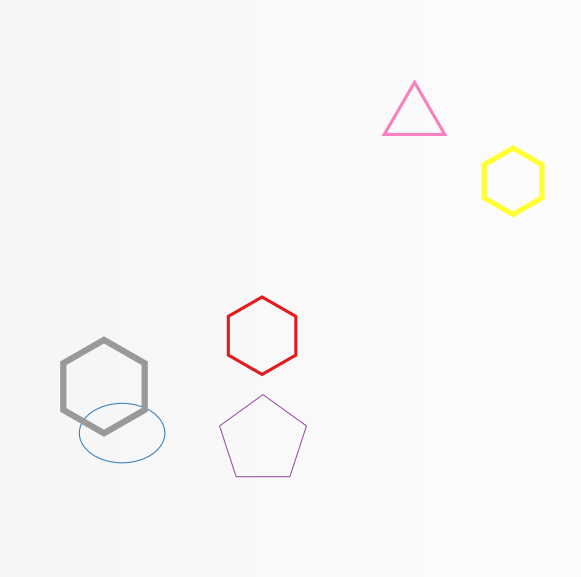[{"shape": "hexagon", "thickness": 1.5, "radius": 0.34, "center": [0.451, 0.418]}, {"shape": "oval", "thickness": 0.5, "radius": 0.37, "center": [0.21, 0.249]}, {"shape": "pentagon", "thickness": 0.5, "radius": 0.39, "center": [0.452, 0.237]}, {"shape": "hexagon", "thickness": 2.5, "radius": 0.29, "center": [0.883, 0.685]}, {"shape": "triangle", "thickness": 1.5, "radius": 0.3, "center": [0.713, 0.796]}, {"shape": "hexagon", "thickness": 3, "radius": 0.4, "center": [0.179, 0.33]}]